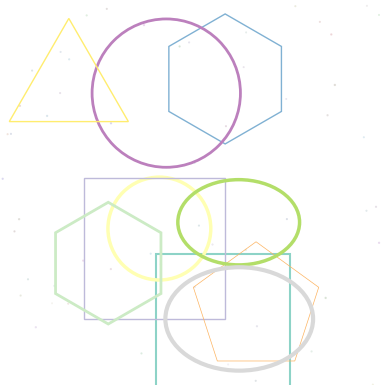[{"shape": "square", "thickness": 1.5, "radius": 0.87, "center": [0.58, 0.168]}, {"shape": "circle", "thickness": 2.5, "radius": 0.67, "center": [0.414, 0.406]}, {"shape": "square", "thickness": 1, "radius": 0.92, "center": [0.402, 0.356]}, {"shape": "hexagon", "thickness": 1, "radius": 0.84, "center": [0.585, 0.795]}, {"shape": "pentagon", "thickness": 0.5, "radius": 0.86, "center": [0.665, 0.201]}, {"shape": "oval", "thickness": 2.5, "radius": 0.79, "center": [0.62, 0.423]}, {"shape": "oval", "thickness": 3, "radius": 0.96, "center": [0.621, 0.172]}, {"shape": "circle", "thickness": 2, "radius": 0.96, "center": [0.432, 0.758]}, {"shape": "hexagon", "thickness": 2, "radius": 0.79, "center": [0.281, 0.316]}, {"shape": "triangle", "thickness": 1, "radius": 0.89, "center": [0.179, 0.773]}]